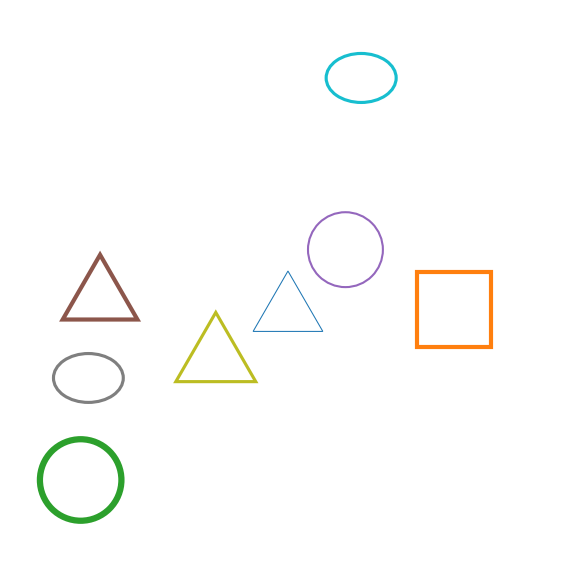[{"shape": "triangle", "thickness": 0.5, "radius": 0.35, "center": [0.499, 0.46]}, {"shape": "square", "thickness": 2, "radius": 0.32, "center": [0.786, 0.463]}, {"shape": "circle", "thickness": 3, "radius": 0.35, "center": [0.14, 0.168]}, {"shape": "circle", "thickness": 1, "radius": 0.32, "center": [0.598, 0.567]}, {"shape": "triangle", "thickness": 2, "radius": 0.37, "center": [0.173, 0.483]}, {"shape": "oval", "thickness": 1.5, "radius": 0.3, "center": [0.153, 0.345]}, {"shape": "triangle", "thickness": 1.5, "radius": 0.4, "center": [0.374, 0.378]}, {"shape": "oval", "thickness": 1.5, "radius": 0.3, "center": [0.625, 0.864]}]